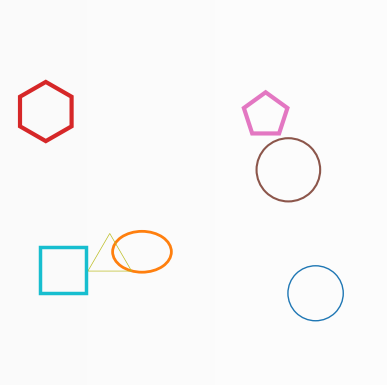[{"shape": "circle", "thickness": 1, "radius": 0.36, "center": [0.814, 0.238]}, {"shape": "oval", "thickness": 2, "radius": 0.38, "center": [0.366, 0.346]}, {"shape": "hexagon", "thickness": 3, "radius": 0.38, "center": [0.118, 0.71]}, {"shape": "circle", "thickness": 1.5, "radius": 0.41, "center": [0.744, 0.559]}, {"shape": "pentagon", "thickness": 3, "radius": 0.3, "center": [0.686, 0.701]}, {"shape": "triangle", "thickness": 0.5, "radius": 0.33, "center": [0.283, 0.328]}, {"shape": "square", "thickness": 2.5, "radius": 0.3, "center": [0.163, 0.299]}]